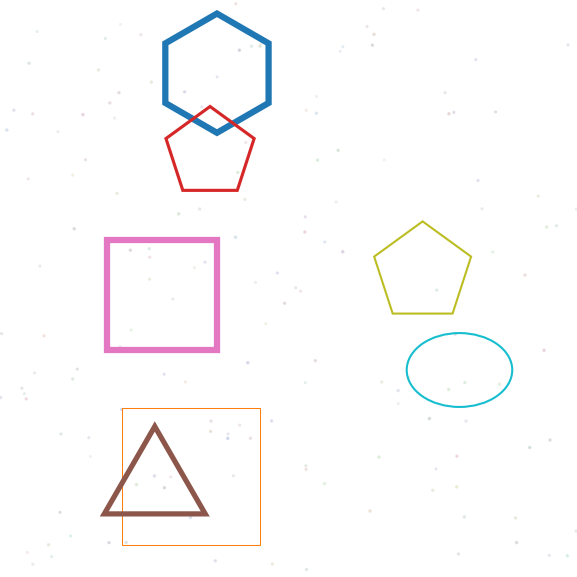[{"shape": "hexagon", "thickness": 3, "radius": 0.52, "center": [0.376, 0.872]}, {"shape": "square", "thickness": 0.5, "radius": 0.6, "center": [0.331, 0.174]}, {"shape": "pentagon", "thickness": 1.5, "radius": 0.4, "center": [0.364, 0.734]}, {"shape": "triangle", "thickness": 2.5, "radius": 0.5, "center": [0.268, 0.16]}, {"shape": "square", "thickness": 3, "radius": 0.48, "center": [0.281, 0.487]}, {"shape": "pentagon", "thickness": 1, "radius": 0.44, "center": [0.732, 0.528]}, {"shape": "oval", "thickness": 1, "radius": 0.46, "center": [0.796, 0.358]}]